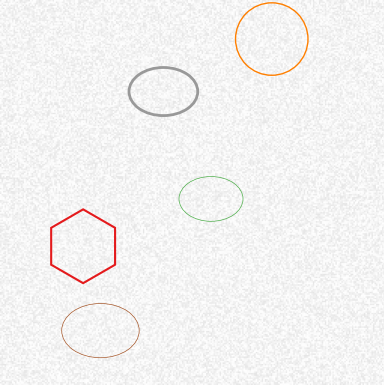[{"shape": "hexagon", "thickness": 1.5, "radius": 0.48, "center": [0.216, 0.36]}, {"shape": "oval", "thickness": 0.5, "radius": 0.42, "center": [0.548, 0.483]}, {"shape": "circle", "thickness": 1, "radius": 0.47, "center": [0.706, 0.899]}, {"shape": "oval", "thickness": 0.5, "radius": 0.5, "center": [0.261, 0.141]}, {"shape": "oval", "thickness": 2, "radius": 0.45, "center": [0.424, 0.762]}]